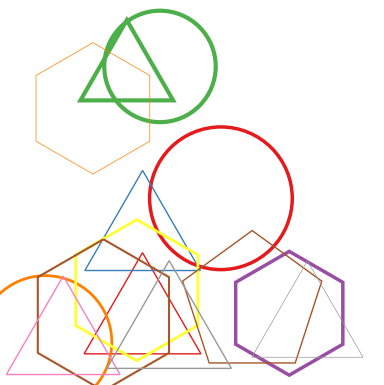[{"shape": "triangle", "thickness": 1, "radius": 0.88, "center": [0.37, 0.169]}, {"shape": "circle", "thickness": 2.5, "radius": 0.93, "center": [0.574, 0.485]}, {"shape": "triangle", "thickness": 1, "radius": 0.87, "center": [0.37, 0.384]}, {"shape": "circle", "thickness": 3, "radius": 0.72, "center": [0.416, 0.827]}, {"shape": "triangle", "thickness": 3, "radius": 0.69, "center": [0.329, 0.809]}, {"shape": "hexagon", "thickness": 2.5, "radius": 0.8, "center": [0.751, 0.186]}, {"shape": "hexagon", "thickness": 0.5, "radius": 0.85, "center": [0.241, 0.719]}, {"shape": "circle", "thickness": 2, "radius": 0.86, "center": [0.118, 0.111]}, {"shape": "hexagon", "thickness": 2, "radius": 0.92, "center": [0.355, 0.246]}, {"shape": "hexagon", "thickness": 1.5, "radius": 0.98, "center": [0.269, 0.182]}, {"shape": "pentagon", "thickness": 1, "radius": 0.95, "center": [0.655, 0.211]}, {"shape": "triangle", "thickness": 1, "radius": 0.85, "center": [0.164, 0.112]}, {"shape": "triangle", "thickness": 1, "radius": 0.93, "center": [0.439, 0.136]}, {"shape": "triangle", "thickness": 0.5, "radius": 0.83, "center": [0.798, 0.156]}]